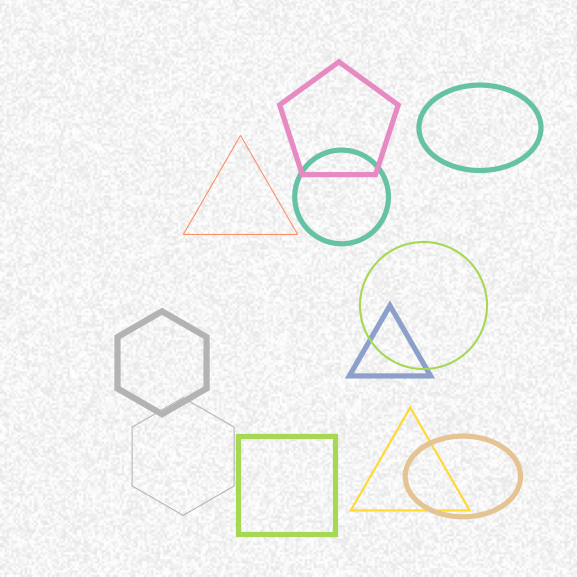[{"shape": "circle", "thickness": 2.5, "radius": 0.41, "center": [0.592, 0.658]}, {"shape": "oval", "thickness": 2.5, "radius": 0.53, "center": [0.831, 0.778]}, {"shape": "triangle", "thickness": 0.5, "radius": 0.57, "center": [0.416, 0.65]}, {"shape": "triangle", "thickness": 2.5, "radius": 0.41, "center": [0.675, 0.389]}, {"shape": "pentagon", "thickness": 2.5, "radius": 0.54, "center": [0.587, 0.784]}, {"shape": "circle", "thickness": 1, "radius": 0.55, "center": [0.733, 0.47]}, {"shape": "square", "thickness": 2.5, "radius": 0.42, "center": [0.496, 0.159]}, {"shape": "triangle", "thickness": 1, "radius": 0.59, "center": [0.71, 0.175]}, {"shape": "oval", "thickness": 2.5, "radius": 0.5, "center": [0.802, 0.174]}, {"shape": "hexagon", "thickness": 0.5, "radius": 0.51, "center": [0.317, 0.209]}, {"shape": "hexagon", "thickness": 3, "radius": 0.45, "center": [0.281, 0.371]}]